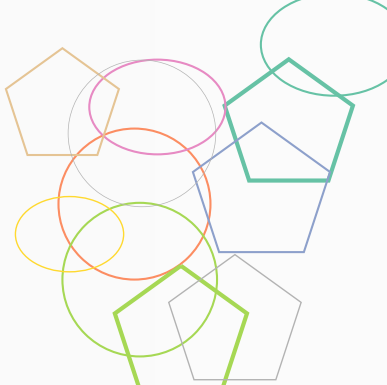[{"shape": "oval", "thickness": 1.5, "radius": 0.95, "center": [0.863, 0.884]}, {"shape": "pentagon", "thickness": 3, "radius": 0.87, "center": [0.745, 0.672]}, {"shape": "circle", "thickness": 1.5, "radius": 0.98, "center": [0.347, 0.47]}, {"shape": "pentagon", "thickness": 1.5, "radius": 0.93, "center": [0.675, 0.496]}, {"shape": "oval", "thickness": 1.5, "radius": 0.88, "center": [0.406, 0.722]}, {"shape": "pentagon", "thickness": 3, "radius": 0.9, "center": [0.467, 0.13]}, {"shape": "circle", "thickness": 1.5, "radius": 1.0, "center": [0.361, 0.274]}, {"shape": "oval", "thickness": 1, "radius": 0.7, "center": [0.179, 0.392]}, {"shape": "pentagon", "thickness": 1.5, "radius": 0.77, "center": [0.161, 0.721]}, {"shape": "circle", "thickness": 0.5, "radius": 0.95, "center": [0.366, 0.653]}, {"shape": "pentagon", "thickness": 1, "radius": 0.9, "center": [0.606, 0.159]}]